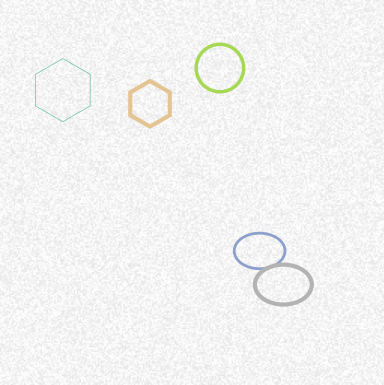[{"shape": "hexagon", "thickness": 0.5, "radius": 0.41, "center": [0.163, 0.766]}, {"shape": "oval", "thickness": 2, "radius": 0.33, "center": [0.674, 0.348]}, {"shape": "circle", "thickness": 2.5, "radius": 0.31, "center": [0.571, 0.823]}, {"shape": "hexagon", "thickness": 3, "radius": 0.3, "center": [0.39, 0.73]}, {"shape": "oval", "thickness": 3, "radius": 0.37, "center": [0.736, 0.261]}]